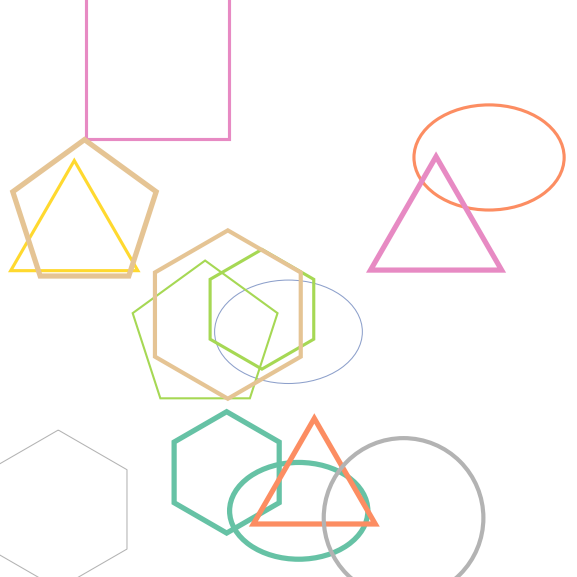[{"shape": "hexagon", "thickness": 2.5, "radius": 0.53, "center": [0.392, 0.181]}, {"shape": "oval", "thickness": 2.5, "radius": 0.6, "center": [0.517, 0.115]}, {"shape": "oval", "thickness": 1.5, "radius": 0.65, "center": [0.847, 0.726]}, {"shape": "triangle", "thickness": 2.5, "radius": 0.61, "center": [0.544, 0.153]}, {"shape": "oval", "thickness": 0.5, "radius": 0.64, "center": [0.5, 0.425]}, {"shape": "triangle", "thickness": 2.5, "radius": 0.66, "center": [0.755, 0.597]}, {"shape": "square", "thickness": 1.5, "radius": 0.62, "center": [0.272, 0.882]}, {"shape": "pentagon", "thickness": 1, "radius": 0.66, "center": [0.355, 0.416]}, {"shape": "hexagon", "thickness": 1.5, "radius": 0.52, "center": [0.454, 0.464]}, {"shape": "triangle", "thickness": 1.5, "radius": 0.64, "center": [0.129, 0.594]}, {"shape": "pentagon", "thickness": 2.5, "radius": 0.65, "center": [0.146, 0.627]}, {"shape": "hexagon", "thickness": 2, "radius": 0.73, "center": [0.395, 0.454]}, {"shape": "circle", "thickness": 2, "radius": 0.69, "center": [0.699, 0.102]}, {"shape": "hexagon", "thickness": 0.5, "radius": 0.69, "center": [0.101, 0.117]}]